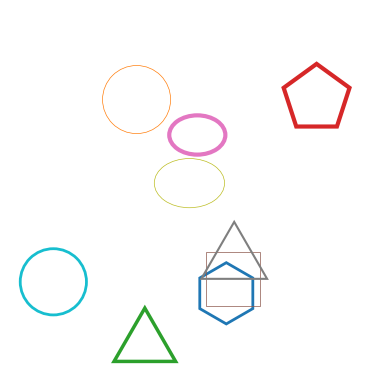[{"shape": "hexagon", "thickness": 2, "radius": 0.4, "center": [0.588, 0.238]}, {"shape": "circle", "thickness": 0.5, "radius": 0.44, "center": [0.355, 0.741]}, {"shape": "triangle", "thickness": 2.5, "radius": 0.46, "center": [0.376, 0.107]}, {"shape": "pentagon", "thickness": 3, "radius": 0.45, "center": [0.822, 0.744]}, {"shape": "square", "thickness": 0.5, "radius": 0.35, "center": [0.605, 0.275]}, {"shape": "oval", "thickness": 3, "radius": 0.36, "center": [0.512, 0.649]}, {"shape": "triangle", "thickness": 1.5, "radius": 0.49, "center": [0.608, 0.325]}, {"shape": "oval", "thickness": 0.5, "radius": 0.46, "center": [0.492, 0.524]}, {"shape": "circle", "thickness": 2, "radius": 0.43, "center": [0.139, 0.268]}]